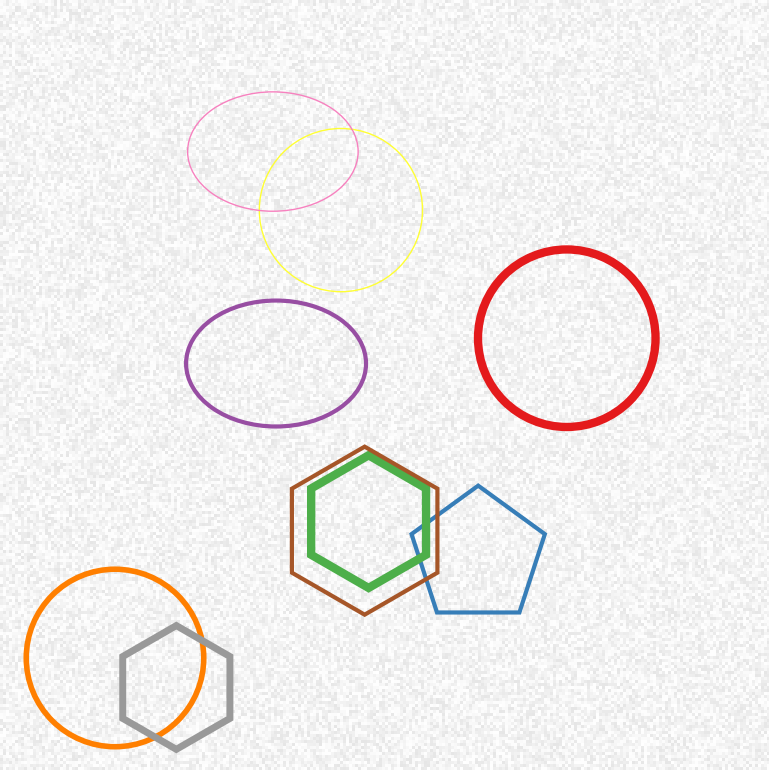[{"shape": "circle", "thickness": 3, "radius": 0.58, "center": [0.736, 0.561]}, {"shape": "pentagon", "thickness": 1.5, "radius": 0.46, "center": [0.621, 0.278]}, {"shape": "hexagon", "thickness": 3, "radius": 0.43, "center": [0.479, 0.323]}, {"shape": "oval", "thickness": 1.5, "radius": 0.58, "center": [0.359, 0.528]}, {"shape": "circle", "thickness": 2, "radius": 0.58, "center": [0.149, 0.145]}, {"shape": "circle", "thickness": 0.5, "radius": 0.53, "center": [0.443, 0.727]}, {"shape": "hexagon", "thickness": 1.5, "radius": 0.55, "center": [0.474, 0.311]}, {"shape": "oval", "thickness": 0.5, "radius": 0.55, "center": [0.354, 0.803]}, {"shape": "hexagon", "thickness": 2.5, "radius": 0.4, "center": [0.229, 0.107]}]